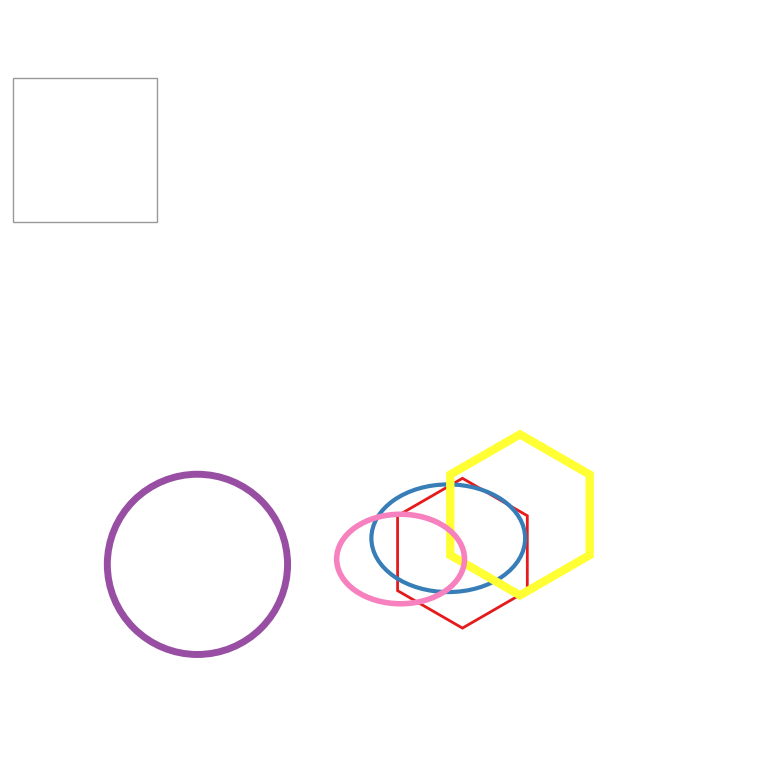[{"shape": "hexagon", "thickness": 1, "radius": 0.49, "center": [0.601, 0.282]}, {"shape": "oval", "thickness": 1.5, "radius": 0.5, "center": [0.582, 0.301]}, {"shape": "circle", "thickness": 2.5, "radius": 0.59, "center": [0.256, 0.267]}, {"shape": "hexagon", "thickness": 3, "radius": 0.52, "center": [0.675, 0.331]}, {"shape": "oval", "thickness": 2, "radius": 0.42, "center": [0.52, 0.274]}, {"shape": "square", "thickness": 0.5, "radius": 0.47, "center": [0.11, 0.805]}]